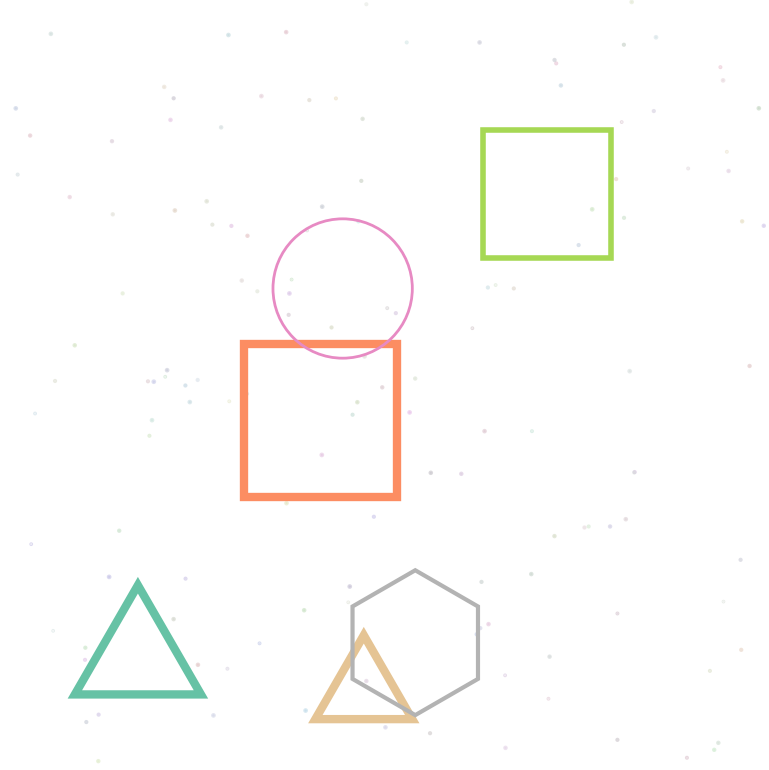[{"shape": "triangle", "thickness": 3, "radius": 0.47, "center": [0.179, 0.145]}, {"shape": "square", "thickness": 3, "radius": 0.5, "center": [0.416, 0.454]}, {"shape": "circle", "thickness": 1, "radius": 0.45, "center": [0.445, 0.625]}, {"shape": "square", "thickness": 2, "radius": 0.42, "center": [0.71, 0.747]}, {"shape": "triangle", "thickness": 3, "radius": 0.36, "center": [0.472, 0.102]}, {"shape": "hexagon", "thickness": 1.5, "radius": 0.47, "center": [0.539, 0.165]}]